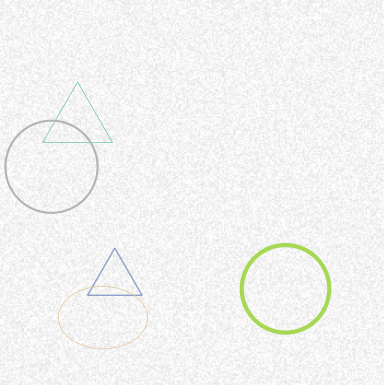[{"shape": "triangle", "thickness": 0.5, "radius": 0.52, "center": [0.202, 0.682]}, {"shape": "triangle", "thickness": 1, "radius": 0.41, "center": [0.298, 0.274]}, {"shape": "circle", "thickness": 3, "radius": 0.57, "center": [0.742, 0.25]}, {"shape": "oval", "thickness": 0.5, "radius": 0.58, "center": [0.267, 0.175]}, {"shape": "circle", "thickness": 1.5, "radius": 0.6, "center": [0.134, 0.567]}]